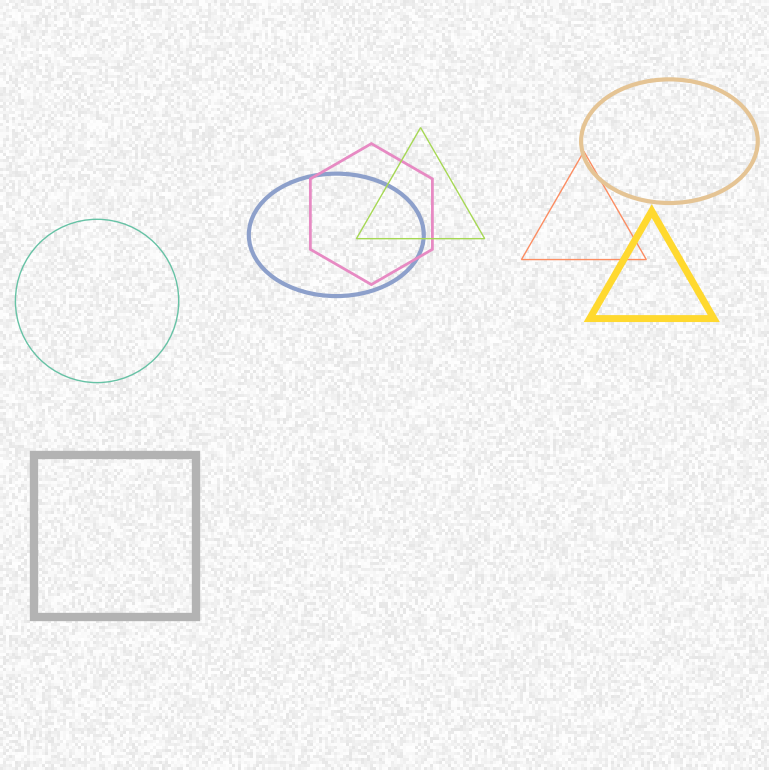[{"shape": "circle", "thickness": 0.5, "radius": 0.53, "center": [0.126, 0.609]}, {"shape": "triangle", "thickness": 0.5, "radius": 0.47, "center": [0.758, 0.71]}, {"shape": "oval", "thickness": 1.5, "radius": 0.57, "center": [0.437, 0.695]}, {"shape": "hexagon", "thickness": 1, "radius": 0.46, "center": [0.482, 0.722]}, {"shape": "triangle", "thickness": 0.5, "radius": 0.48, "center": [0.546, 0.738]}, {"shape": "triangle", "thickness": 2.5, "radius": 0.47, "center": [0.846, 0.633]}, {"shape": "oval", "thickness": 1.5, "radius": 0.57, "center": [0.869, 0.817]}, {"shape": "square", "thickness": 3, "radius": 0.53, "center": [0.149, 0.304]}]